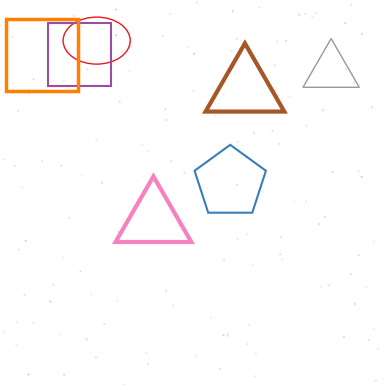[{"shape": "oval", "thickness": 1, "radius": 0.44, "center": [0.251, 0.895]}, {"shape": "pentagon", "thickness": 1.5, "radius": 0.49, "center": [0.598, 0.526]}, {"shape": "square", "thickness": 1.5, "radius": 0.41, "center": [0.208, 0.857]}, {"shape": "square", "thickness": 2.5, "radius": 0.47, "center": [0.109, 0.858]}, {"shape": "triangle", "thickness": 3, "radius": 0.59, "center": [0.636, 0.769]}, {"shape": "triangle", "thickness": 3, "radius": 0.57, "center": [0.399, 0.428]}, {"shape": "triangle", "thickness": 1, "radius": 0.42, "center": [0.86, 0.815]}]